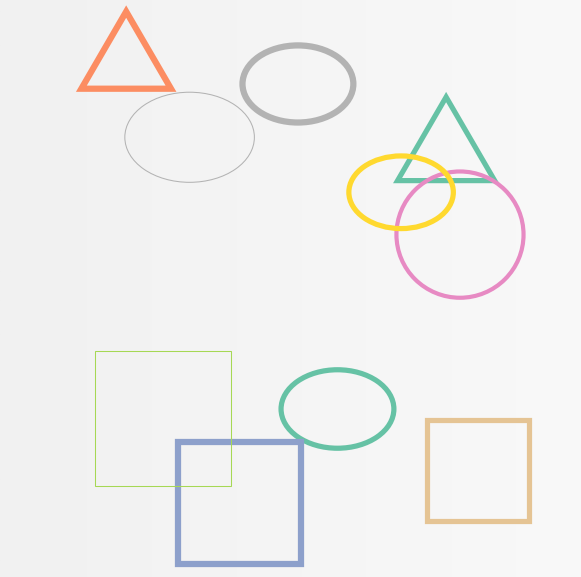[{"shape": "oval", "thickness": 2.5, "radius": 0.49, "center": [0.581, 0.291]}, {"shape": "triangle", "thickness": 2.5, "radius": 0.48, "center": [0.768, 0.735]}, {"shape": "triangle", "thickness": 3, "radius": 0.45, "center": [0.217, 0.89]}, {"shape": "square", "thickness": 3, "radius": 0.53, "center": [0.412, 0.128]}, {"shape": "circle", "thickness": 2, "radius": 0.55, "center": [0.791, 0.593]}, {"shape": "square", "thickness": 0.5, "radius": 0.58, "center": [0.28, 0.275]}, {"shape": "oval", "thickness": 2.5, "radius": 0.45, "center": [0.69, 0.666]}, {"shape": "square", "thickness": 2.5, "radius": 0.44, "center": [0.822, 0.184]}, {"shape": "oval", "thickness": 3, "radius": 0.48, "center": [0.513, 0.854]}, {"shape": "oval", "thickness": 0.5, "radius": 0.56, "center": [0.326, 0.761]}]